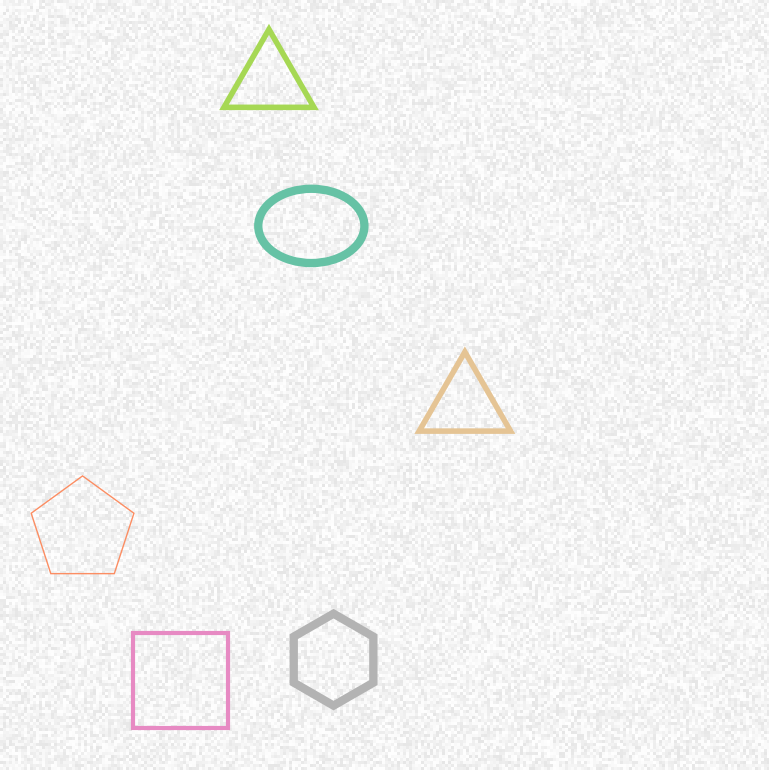[{"shape": "oval", "thickness": 3, "radius": 0.34, "center": [0.404, 0.707]}, {"shape": "pentagon", "thickness": 0.5, "radius": 0.35, "center": [0.107, 0.312]}, {"shape": "square", "thickness": 1.5, "radius": 0.31, "center": [0.235, 0.117]}, {"shape": "triangle", "thickness": 2, "radius": 0.34, "center": [0.349, 0.894]}, {"shape": "triangle", "thickness": 2, "radius": 0.34, "center": [0.604, 0.474]}, {"shape": "hexagon", "thickness": 3, "radius": 0.3, "center": [0.433, 0.143]}]